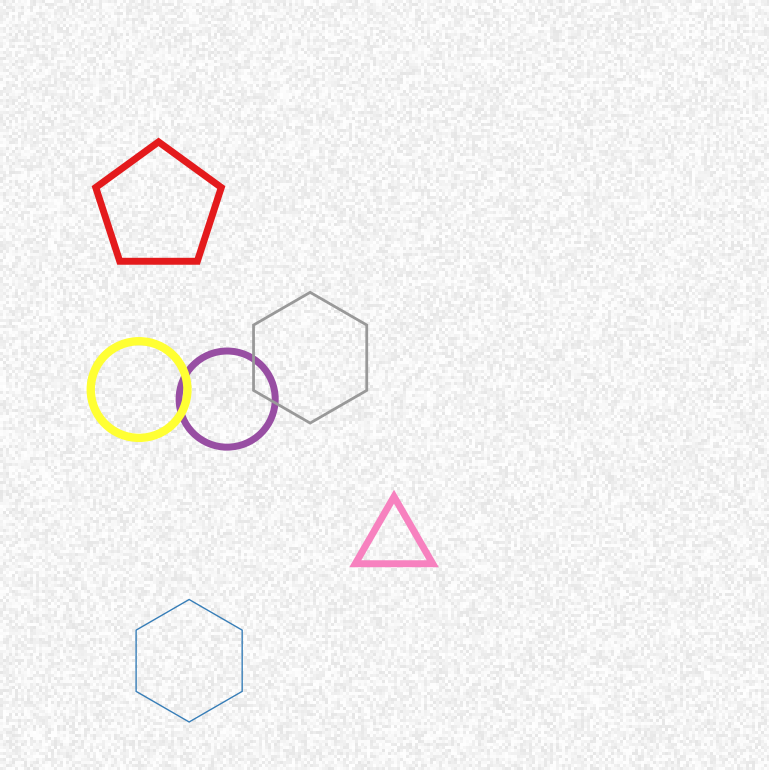[{"shape": "pentagon", "thickness": 2.5, "radius": 0.43, "center": [0.206, 0.73]}, {"shape": "hexagon", "thickness": 0.5, "radius": 0.4, "center": [0.246, 0.142]}, {"shape": "circle", "thickness": 2.5, "radius": 0.31, "center": [0.295, 0.482]}, {"shape": "circle", "thickness": 3, "radius": 0.31, "center": [0.181, 0.494]}, {"shape": "triangle", "thickness": 2.5, "radius": 0.29, "center": [0.512, 0.297]}, {"shape": "hexagon", "thickness": 1, "radius": 0.42, "center": [0.403, 0.535]}]